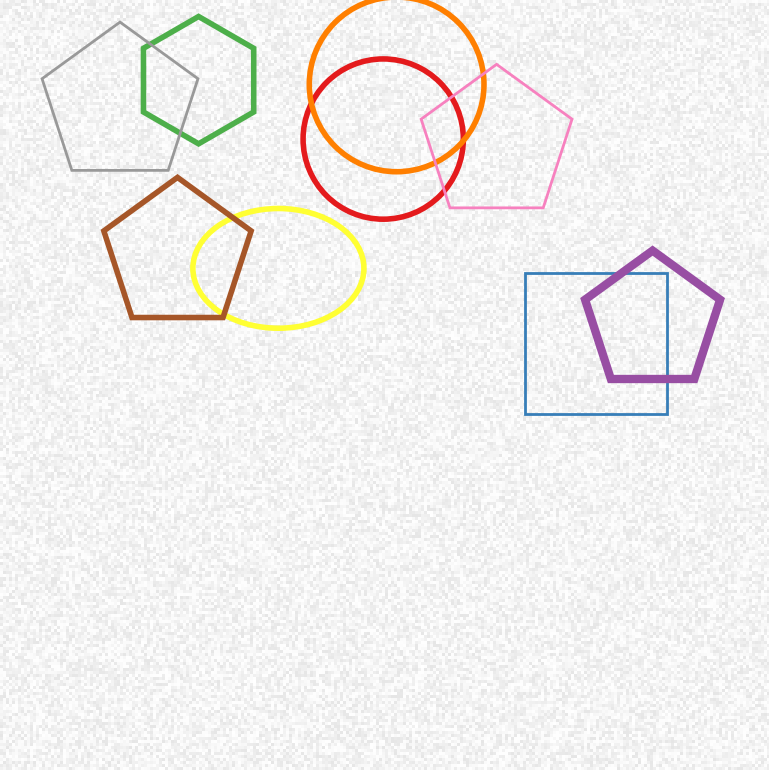[{"shape": "circle", "thickness": 2, "radius": 0.52, "center": [0.498, 0.819]}, {"shape": "square", "thickness": 1, "radius": 0.46, "center": [0.774, 0.554]}, {"shape": "hexagon", "thickness": 2, "radius": 0.41, "center": [0.258, 0.896]}, {"shape": "pentagon", "thickness": 3, "radius": 0.46, "center": [0.848, 0.582]}, {"shape": "circle", "thickness": 2, "radius": 0.57, "center": [0.515, 0.89]}, {"shape": "oval", "thickness": 2, "radius": 0.56, "center": [0.362, 0.651]}, {"shape": "pentagon", "thickness": 2, "radius": 0.5, "center": [0.231, 0.669]}, {"shape": "pentagon", "thickness": 1, "radius": 0.52, "center": [0.645, 0.813]}, {"shape": "pentagon", "thickness": 1, "radius": 0.53, "center": [0.156, 0.865]}]